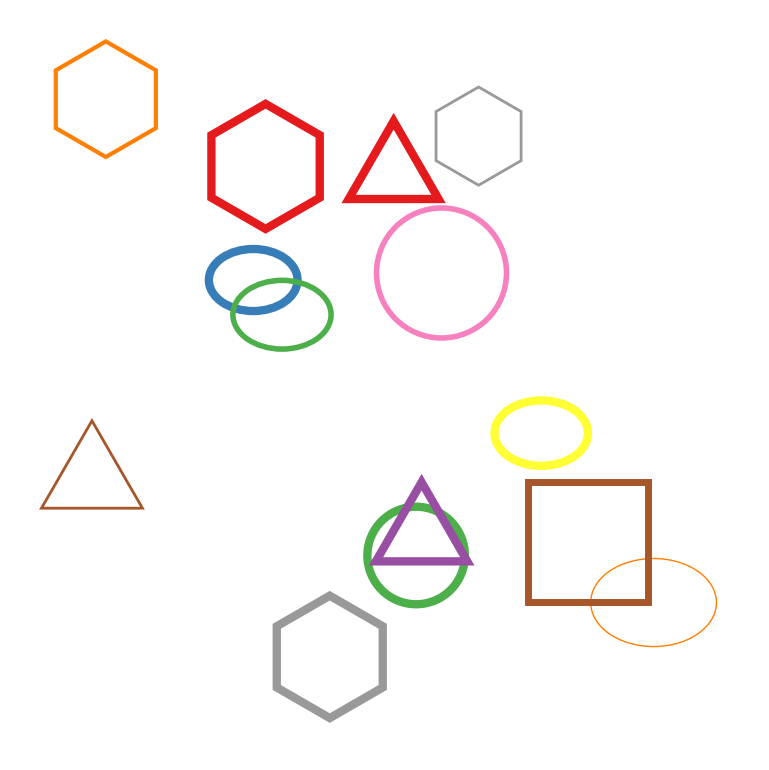[{"shape": "triangle", "thickness": 3, "radius": 0.34, "center": [0.511, 0.775]}, {"shape": "hexagon", "thickness": 3, "radius": 0.41, "center": [0.345, 0.784]}, {"shape": "oval", "thickness": 3, "radius": 0.29, "center": [0.329, 0.636]}, {"shape": "circle", "thickness": 3, "radius": 0.32, "center": [0.54, 0.279]}, {"shape": "oval", "thickness": 2, "radius": 0.32, "center": [0.366, 0.591]}, {"shape": "triangle", "thickness": 3, "radius": 0.34, "center": [0.548, 0.305]}, {"shape": "oval", "thickness": 0.5, "radius": 0.41, "center": [0.849, 0.217]}, {"shape": "hexagon", "thickness": 1.5, "radius": 0.38, "center": [0.137, 0.871]}, {"shape": "oval", "thickness": 3, "radius": 0.3, "center": [0.703, 0.438]}, {"shape": "square", "thickness": 2.5, "radius": 0.39, "center": [0.763, 0.296]}, {"shape": "triangle", "thickness": 1, "radius": 0.38, "center": [0.119, 0.378]}, {"shape": "circle", "thickness": 2, "radius": 0.42, "center": [0.573, 0.645]}, {"shape": "hexagon", "thickness": 1, "radius": 0.32, "center": [0.622, 0.823]}, {"shape": "hexagon", "thickness": 3, "radius": 0.4, "center": [0.428, 0.147]}]